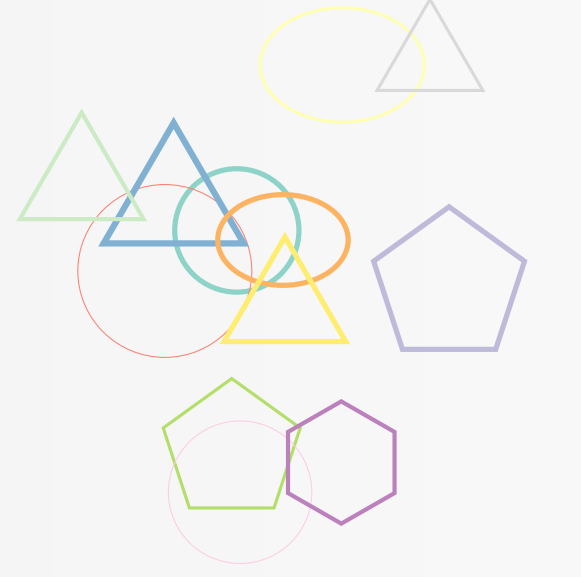[{"shape": "circle", "thickness": 2.5, "radius": 0.53, "center": [0.407, 0.6]}, {"shape": "oval", "thickness": 1.5, "radius": 0.71, "center": [0.589, 0.887]}, {"shape": "pentagon", "thickness": 2.5, "radius": 0.68, "center": [0.773, 0.505]}, {"shape": "circle", "thickness": 0.5, "radius": 0.75, "center": [0.284, 0.53]}, {"shape": "triangle", "thickness": 3, "radius": 0.7, "center": [0.299, 0.647]}, {"shape": "oval", "thickness": 2.5, "radius": 0.56, "center": [0.487, 0.584]}, {"shape": "pentagon", "thickness": 1.5, "radius": 0.62, "center": [0.399, 0.22]}, {"shape": "circle", "thickness": 0.5, "radius": 0.62, "center": [0.413, 0.147]}, {"shape": "triangle", "thickness": 1.5, "radius": 0.53, "center": [0.74, 0.895]}, {"shape": "hexagon", "thickness": 2, "radius": 0.53, "center": [0.587, 0.198]}, {"shape": "triangle", "thickness": 2, "radius": 0.61, "center": [0.141, 0.681]}, {"shape": "triangle", "thickness": 2.5, "radius": 0.6, "center": [0.49, 0.468]}]